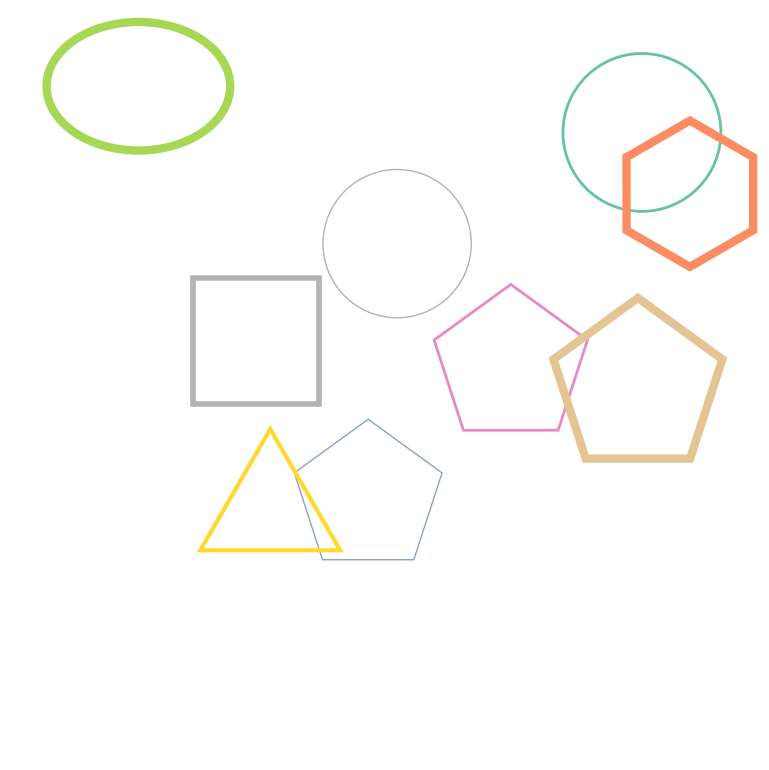[{"shape": "circle", "thickness": 1, "radius": 0.51, "center": [0.834, 0.828]}, {"shape": "hexagon", "thickness": 3, "radius": 0.47, "center": [0.896, 0.748]}, {"shape": "pentagon", "thickness": 0.5, "radius": 0.5, "center": [0.478, 0.355]}, {"shape": "pentagon", "thickness": 1, "radius": 0.52, "center": [0.663, 0.526]}, {"shape": "oval", "thickness": 3, "radius": 0.6, "center": [0.18, 0.888]}, {"shape": "triangle", "thickness": 1.5, "radius": 0.52, "center": [0.351, 0.338]}, {"shape": "pentagon", "thickness": 3, "radius": 0.58, "center": [0.828, 0.498]}, {"shape": "circle", "thickness": 0.5, "radius": 0.48, "center": [0.516, 0.684]}, {"shape": "square", "thickness": 2, "radius": 0.41, "center": [0.332, 0.557]}]